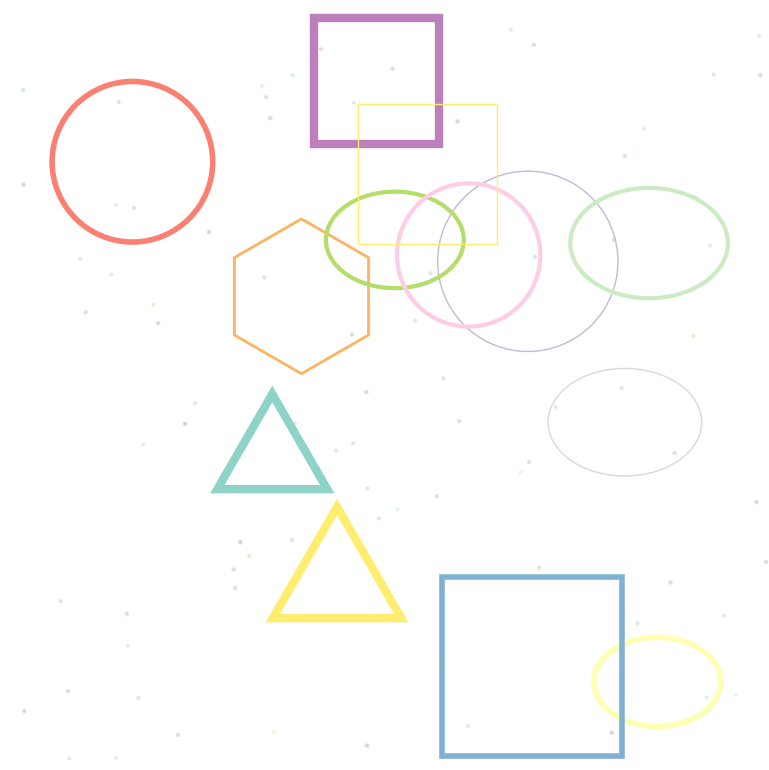[{"shape": "triangle", "thickness": 3, "radius": 0.41, "center": [0.354, 0.406]}, {"shape": "oval", "thickness": 2, "radius": 0.41, "center": [0.854, 0.114]}, {"shape": "circle", "thickness": 0.5, "radius": 0.59, "center": [0.685, 0.661]}, {"shape": "circle", "thickness": 2, "radius": 0.52, "center": [0.172, 0.79]}, {"shape": "square", "thickness": 2, "radius": 0.58, "center": [0.691, 0.135]}, {"shape": "hexagon", "thickness": 1, "radius": 0.5, "center": [0.392, 0.615]}, {"shape": "oval", "thickness": 1.5, "radius": 0.45, "center": [0.513, 0.688]}, {"shape": "circle", "thickness": 1.5, "radius": 0.47, "center": [0.609, 0.669]}, {"shape": "oval", "thickness": 0.5, "radius": 0.5, "center": [0.812, 0.452]}, {"shape": "square", "thickness": 3, "radius": 0.41, "center": [0.489, 0.895]}, {"shape": "oval", "thickness": 1.5, "radius": 0.51, "center": [0.843, 0.684]}, {"shape": "square", "thickness": 0.5, "radius": 0.45, "center": [0.555, 0.774]}, {"shape": "triangle", "thickness": 3, "radius": 0.48, "center": [0.438, 0.245]}]